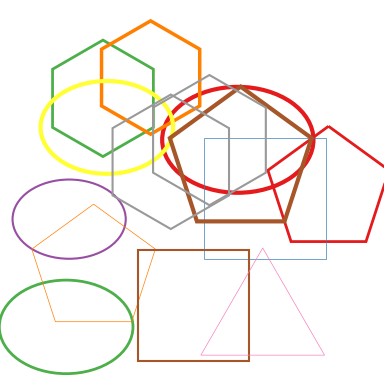[{"shape": "pentagon", "thickness": 2, "radius": 0.83, "center": [0.853, 0.506]}, {"shape": "oval", "thickness": 3, "radius": 0.98, "center": [0.618, 0.637]}, {"shape": "square", "thickness": 0.5, "radius": 0.79, "center": [0.688, 0.485]}, {"shape": "oval", "thickness": 2, "radius": 0.87, "center": [0.172, 0.151]}, {"shape": "hexagon", "thickness": 2, "radius": 0.76, "center": [0.267, 0.745]}, {"shape": "oval", "thickness": 1.5, "radius": 0.73, "center": [0.18, 0.431]}, {"shape": "pentagon", "thickness": 0.5, "radius": 0.84, "center": [0.243, 0.301]}, {"shape": "hexagon", "thickness": 2.5, "radius": 0.74, "center": [0.391, 0.799]}, {"shape": "oval", "thickness": 3, "radius": 0.86, "center": [0.277, 0.669]}, {"shape": "square", "thickness": 1.5, "radius": 0.72, "center": [0.503, 0.207]}, {"shape": "pentagon", "thickness": 3, "radius": 0.97, "center": [0.625, 0.582]}, {"shape": "triangle", "thickness": 0.5, "radius": 0.93, "center": [0.682, 0.17]}, {"shape": "hexagon", "thickness": 1.5, "radius": 0.85, "center": [0.544, 0.636]}, {"shape": "hexagon", "thickness": 1.5, "radius": 0.87, "center": [0.444, 0.58]}]